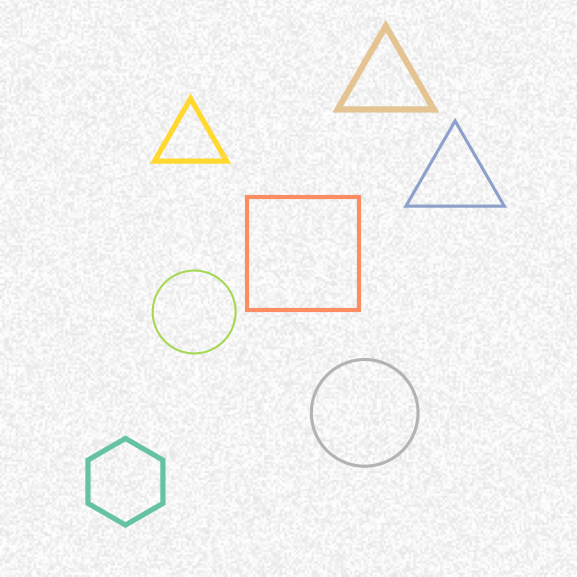[{"shape": "hexagon", "thickness": 2.5, "radius": 0.37, "center": [0.217, 0.165]}, {"shape": "square", "thickness": 2, "radius": 0.49, "center": [0.524, 0.56]}, {"shape": "triangle", "thickness": 1.5, "radius": 0.49, "center": [0.788, 0.691]}, {"shape": "circle", "thickness": 1, "radius": 0.36, "center": [0.336, 0.459]}, {"shape": "triangle", "thickness": 2.5, "radius": 0.36, "center": [0.33, 0.756]}, {"shape": "triangle", "thickness": 3, "radius": 0.48, "center": [0.668, 0.858]}, {"shape": "circle", "thickness": 1.5, "radius": 0.46, "center": [0.632, 0.284]}]